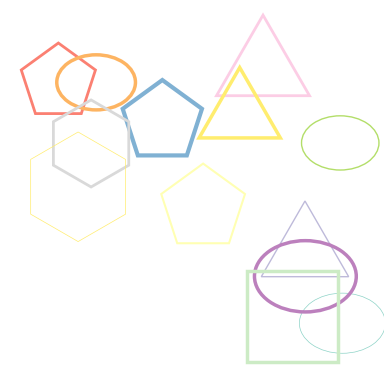[{"shape": "oval", "thickness": 0.5, "radius": 0.56, "center": [0.889, 0.16]}, {"shape": "pentagon", "thickness": 1.5, "radius": 0.57, "center": [0.528, 0.461]}, {"shape": "triangle", "thickness": 1, "radius": 0.66, "center": [0.792, 0.347]}, {"shape": "pentagon", "thickness": 2, "radius": 0.51, "center": [0.152, 0.787]}, {"shape": "pentagon", "thickness": 3, "radius": 0.54, "center": [0.422, 0.684]}, {"shape": "oval", "thickness": 2.5, "radius": 0.51, "center": [0.25, 0.786]}, {"shape": "oval", "thickness": 1, "radius": 0.5, "center": [0.884, 0.629]}, {"shape": "triangle", "thickness": 2, "radius": 0.7, "center": [0.683, 0.821]}, {"shape": "hexagon", "thickness": 2, "radius": 0.57, "center": [0.237, 0.627]}, {"shape": "oval", "thickness": 2.5, "radius": 0.66, "center": [0.793, 0.282]}, {"shape": "square", "thickness": 2.5, "radius": 0.59, "center": [0.759, 0.179]}, {"shape": "hexagon", "thickness": 0.5, "radius": 0.71, "center": [0.203, 0.515]}, {"shape": "triangle", "thickness": 2.5, "radius": 0.61, "center": [0.623, 0.703]}]